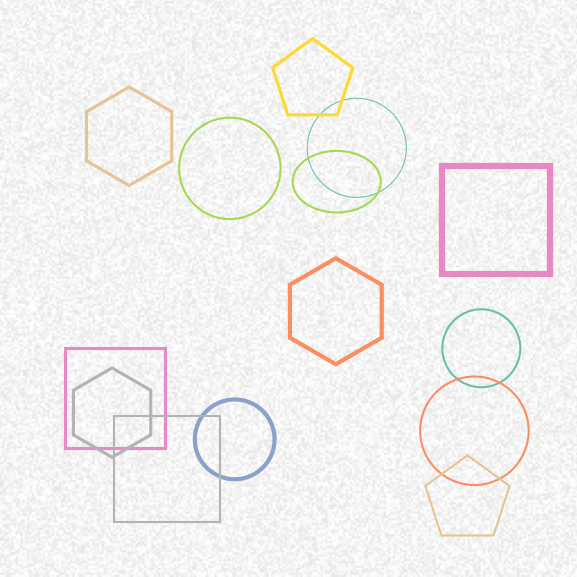[{"shape": "circle", "thickness": 1, "radius": 0.34, "center": [0.833, 0.396]}, {"shape": "circle", "thickness": 0.5, "radius": 0.43, "center": [0.618, 0.743]}, {"shape": "circle", "thickness": 1, "radius": 0.47, "center": [0.821, 0.253]}, {"shape": "hexagon", "thickness": 2, "radius": 0.46, "center": [0.582, 0.46]}, {"shape": "circle", "thickness": 2, "radius": 0.35, "center": [0.406, 0.238]}, {"shape": "square", "thickness": 1.5, "radius": 0.44, "center": [0.199, 0.31]}, {"shape": "square", "thickness": 3, "radius": 0.47, "center": [0.859, 0.618]}, {"shape": "oval", "thickness": 1, "radius": 0.38, "center": [0.583, 0.685]}, {"shape": "circle", "thickness": 1, "radius": 0.44, "center": [0.398, 0.708]}, {"shape": "pentagon", "thickness": 1.5, "radius": 0.37, "center": [0.541, 0.859]}, {"shape": "pentagon", "thickness": 1, "radius": 0.38, "center": [0.809, 0.134]}, {"shape": "hexagon", "thickness": 1.5, "radius": 0.43, "center": [0.224, 0.763]}, {"shape": "square", "thickness": 1, "radius": 0.46, "center": [0.29, 0.187]}, {"shape": "hexagon", "thickness": 1.5, "radius": 0.39, "center": [0.194, 0.285]}]